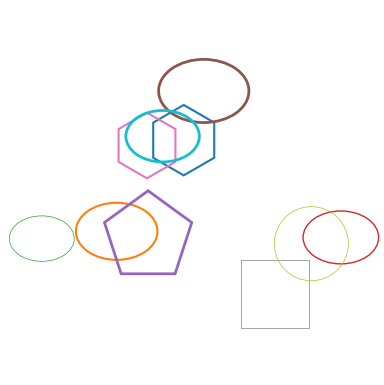[{"shape": "hexagon", "thickness": 1.5, "radius": 0.46, "center": [0.477, 0.636]}, {"shape": "oval", "thickness": 1.5, "radius": 0.53, "center": [0.303, 0.399]}, {"shape": "oval", "thickness": 0.5, "radius": 0.42, "center": [0.109, 0.38]}, {"shape": "oval", "thickness": 1, "radius": 0.49, "center": [0.885, 0.383]}, {"shape": "pentagon", "thickness": 2, "radius": 0.6, "center": [0.385, 0.385]}, {"shape": "oval", "thickness": 2, "radius": 0.59, "center": [0.529, 0.764]}, {"shape": "hexagon", "thickness": 1.5, "radius": 0.43, "center": [0.382, 0.622]}, {"shape": "square", "thickness": 0.5, "radius": 0.44, "center": [0.715, 0.236]}, {"shape": "circle", "thickness": 0.5, "radius": 0.48, "center": [0.809, 0.367]}, {"shape": "oval", "thickness": 2, "radius": 0.48, "center": [0.422, 0.646]}]